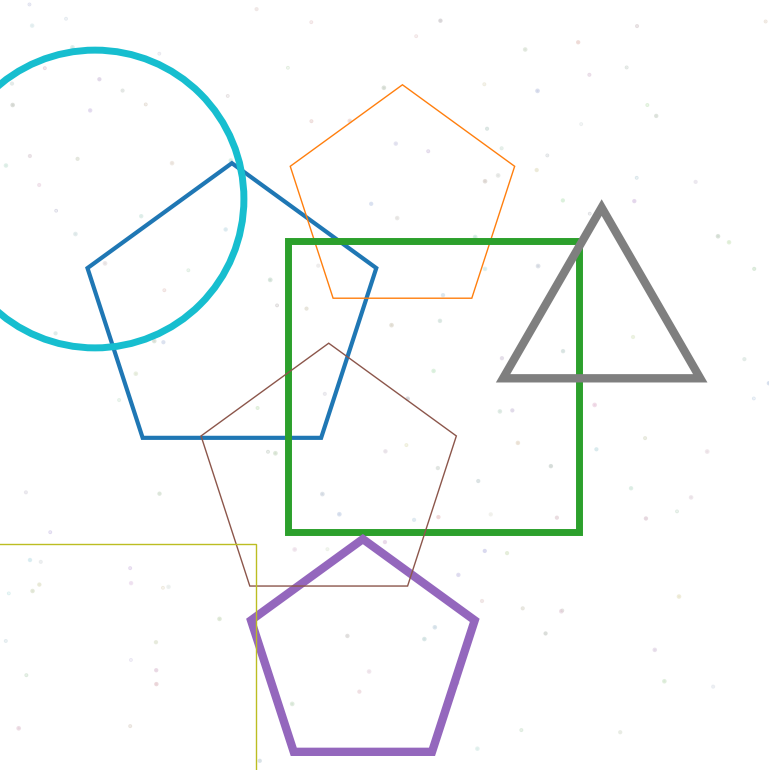[{"shape": "pentagon", "thickness": 1.5, "radius": 0.99, "center": [0.301, 0.591]}, {"shape": "pentagon", "thickness": 0.5, "radius": 0.77, "center": [0.523, 0.737]}, {"shape": "square", "thickness": 2.5, "radius": 0.94, "center": [0.563, 0.498]}, {"shape": "pentagon", "thickness": 3, "radius": 0.76, "center": [0.471, 0.147]}, {"shape": "pentagon", "thickness": 0.5, "radius": 0.87, "center": [0.427, 0.38]}, {"shape": "triangle", "thickness": 3, "radius": 0.74, "center": [0.781, 0.583]}, {"shape": "square", "thickness": 0.5, "radius": 0.96, "center": [0.141, 0.102]}, {"shape": "circle", "thickness": 2.5, "radius": 0.97, "center": [0.123, 0.742]}]